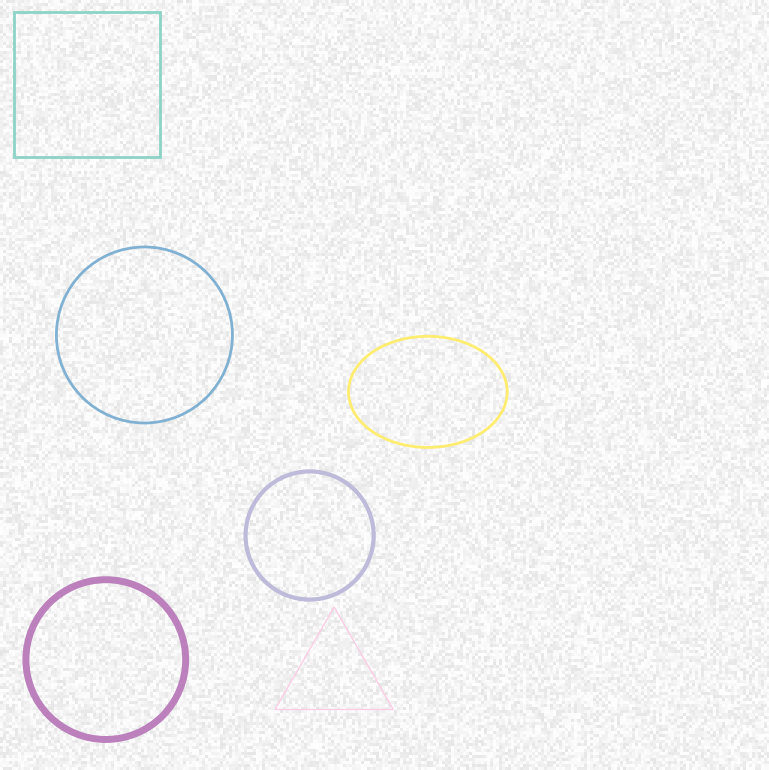[{"shape": "square", "thickness": 1, "radius": 0.47, "center": [0.113, 0.89]}, {"shape": "circle", "thickness": 1.5, "radius": 0.42, "center": [0.402, 0.305]}, {"shape": "circle", "thickness": 1, "radius": 0.57, "center": [0.188, 0.565]}, {"shape": "triangle", "thickness": 0.5, "radius": 0.44, "center": [0.434, 0.123]}, {"shape": "circle", "thickness": 2.5, "radius": 0.52, "center": [0.137, 0.143]}, {"shape": "oval", "thickness": 1, "radius": 0.52, "center": [0.556, 0.491]}]